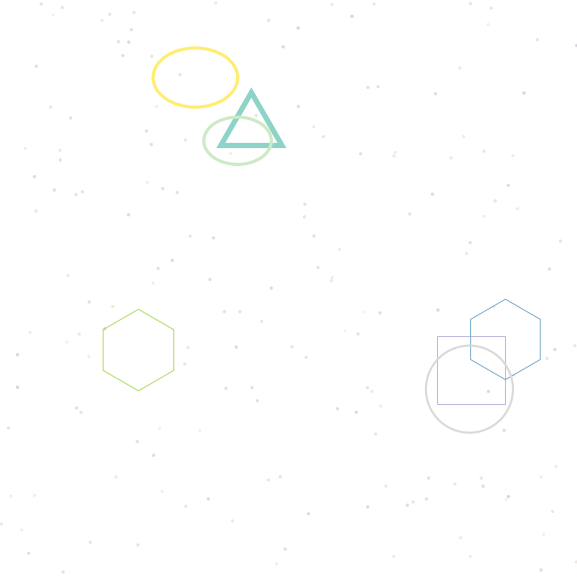[{"shape": "triangle", "thickness": 2.5, "radius": 0.31, "center": [0.435, 0.778]}, {"shape": "square", "thickness": 0.5, "radius": 0.29, "center": [0.815, 0.358]}, {"shape": "hexagon", "thickness": 0.5, "radius": 0.35, "center": [0.875, 0.411]}, {"shape": "hexagon", "thickness": 0.5, "radius": 0.35, "center": [0.24, 0.393]}, {"shape": "circle", "thickness": 1, "radius": 0.38, "center": [0.813, 0.325]}, {"shape": "oval", "thickness": 1.5, "radius": 0.29, "center": [0.411, 0.755]}, {"shape": "oval", "thickness": 1.5, "radius": 0.37, "center": [0.338, 0.865]}]